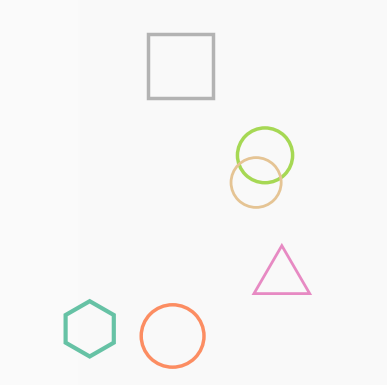[{"shape": "hexagon", "thickness": 3, "radius": 0.36, "center": [0.231, 0.146]}, {"shape": "circle", "thickness": 2.5, "radius": 0.41, "center": [0.445, 0.127]}, {"shape": "triangle", "thickness": 2, "radius": 0.42, "center": [0.727, 0.279]}, {"shape": "circle", "thickness": 2.5, "radius": 0.36, "center": [0.684, 0.597]}, {"shape": "circle", "thickness": 2, "radius": 0.32, "center": [0.661, 0.526]}, {"shape": "square", "thickness": 2.5, "radius": 0.41, "center": [0.466, 0.828]}]